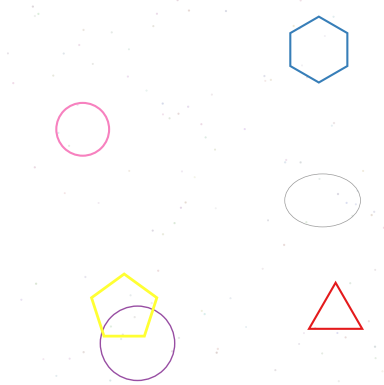[{"shape": "triangle", "thickness": 1.5, "radius": 0.4, "center": [0.872, 0.186]}, {"shape": "hexagon", "thickness": 1.5, "radius": 0.43, "center": [0.828, 0.871]}, {"shape": "circle", "thickness": 1, "radius": 0.48, "center": [0.357, 0.108]}, {"shape": "pentagon", "thickness": 2, "radius": 0.45, "center": [0.323, 0.199]}, {"shape": "circle", "thickness": 1.5, "radius": 0.34, "center": [0.215, 0.664]}, {"shape": "oval", "thickness": 0.5, "radius": 0.49, "center": [0.838, 0.479]}]